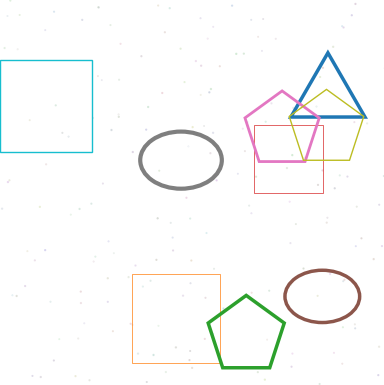[{"shape": "triangle", "thickness": 2.5, "radius": 0.56, "center": [0.852, 0.752]}, {"shape": "square", "thickness": 0.5, "radius": 0.57, "center": [0.458, 0.173]}, {"shape": "pentagon", "thickness": 2.5, "radius": 0.52, "center": [0.64, 0.129]}, {"shape": "square", "thickness": 0.5, "radius": 0.44, "center": [0.749, 0.588]}, {"shape": "oval", "thickness": 2.5, "radius": 0.49, "center": [0.837, 0.23]}, {"shape": "pentagon", "thickness": 2, "radius": 0.51, "center": [0.733, 0.662]}, {"shape": "oval", "thickness": 3, "radius": 0.53, "center": [0.47, 0.584]}, {"shape": "pentagon", "thickness": 1, "radius": 0.51, "center": [0.848, 0.666]}, {"shape": "square", "thickness": 1, "radius": 0.6, "center": [0.12, 0.724]}]